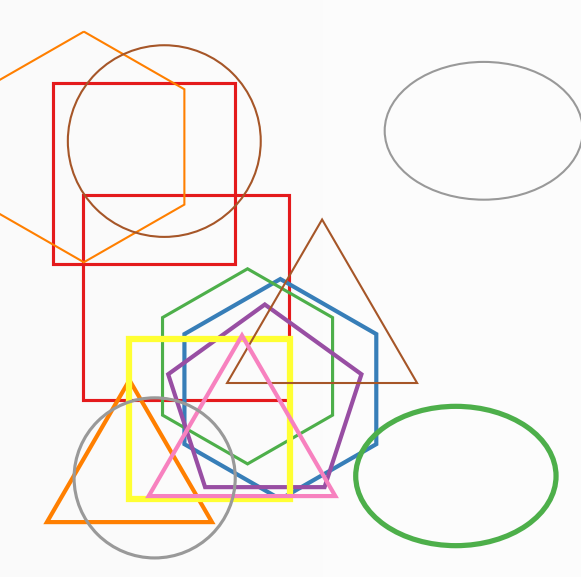[{"shape": "square", "thickness": 1.5, "radius": 0.89, "center": [0.32, 0.484]}, {"shape": "square", "thickness": 1.5, "radius": 0.79, "center": [0.247, 0.698]}, {"shape": "hexagon", "thickness": 2, "radius": 0.95, "center": [0.482, 0.325]}, {"shape": "oval", "thickness": 2.5, "radius": 0.86, "center": [0.784, 0.175]}, {"shape": "hexagon", "thickness": 1.5, "radius": 0.84, "center": [0.426, 0.365]}, {"shape": "pentagon", "thickness": 2, "radius": 0.87, "center": [0.456, 0.297]}, {"shape": "hexagon", "thickness": 1, "radius": 1.0, "center": [0.144, 0.745]}, {"shape": "triangle", "thickness": 2, "radius": 0.82, "center": [0.223, 0.177]}, {"shape": "square", "thickness": 3, "radius": 0.69, "center": [0.36, 0.274]}, {"shape": "circle", "thickness": 1, "radius": 0.83, "center": [0.283, 0.755]}, {"shape": "triangle", "thickness": 1, "radius": 0.94, "center": [0.554, 0.43]}, {"shape": "triangle", "thickness": 2, "radius": 0.93, "center": [0.416, 0.233]}, {"shape": "oval", "thickness": 1, "radius": 0.85, "center": [0.832, 0.773]}, {"shape": "circle", "thickness": 1.5, "radius": 0.69, "center": [0.266, 0.172]}]